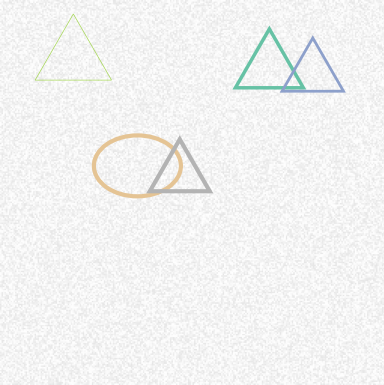[{"shape": "triangle", "thickness": 2.5, "radius": 0.51, "center": [0.7, 0.823]}, {"shape": "triangle", "thickness": 2, "radius": 0.46, "center": [0.812, 0.809]}, {"shape": "triangle", "thickness": 0.5, "radius": 0.57, "center": [0.19, 0.849]}, {"shape": "oval", "thickness": 3, "radius": 0.57, "center": [0.357, 0.569]}, {"shape": "triangle", "thickness": 3, "radius": 0.45, "center": [0.467, 0.548]}]